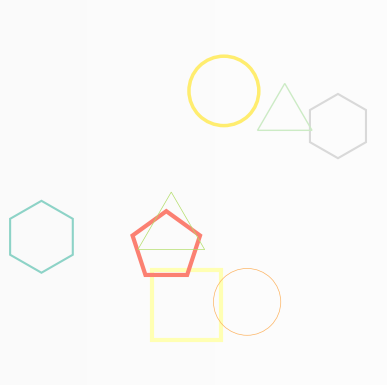[{"shape": "hexagon", "thickness": 1.5, "radius": 0.47, "center": [0.107, 0.385]}, {"shape": "square", "thickness": 3, "radius": 0.45, "center": [0.482, 0.208]}, {"shape": "pentagon", "thickness": 3, "radius": 0.46, "center": [0.429, 0.36]}, {"shape": "circle", "thickness": 0.5, "radius": 0.43, "center": [0.638, 0.216]}, {"shape": "triangle", "thickness": 0.5, "radius": 0.5, "center": [0.442, 0.402]}, {"shape": "hexagon", "thickness": 1.5, "radius": 0.42, "center": [0.872, 0.673]}, {"shape": "triangle", "thickness": 1, "radius": 0.41, "center": [0.735, 0.702]}, {"shape": "circle", "thickness": 2.5, "radius": 0.45, "center": [0.578, 0.764]}]